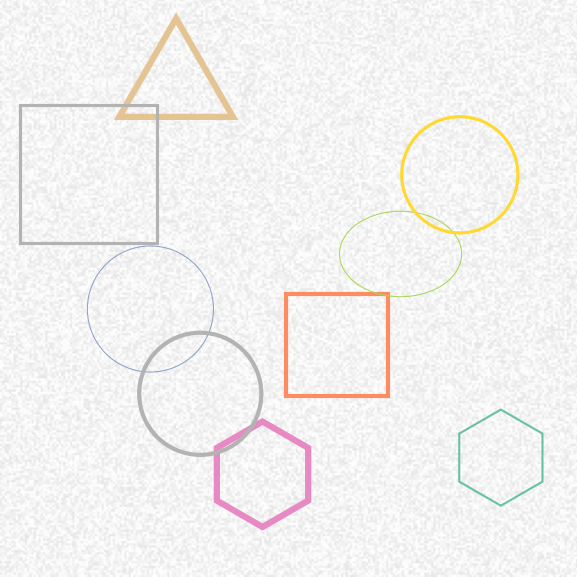[{"shape": "hexagon", "thickness": 1, "radius": 0.42, "center": [0.867, 0.207]}, {"shape": "square", "thickness": 2, "radius": 0.44, "center": [0.583, 0.402]}, {"shape": "circle", "thickness": 0.5, "radius": 0.55, "center": [0.26, 0.464]}, {"shape": "hexagon", "thickness": 3, "radius": 0.46, "center": [0.455, 0.178]}, {"shape": "oval", "thickness": 0.5, "radius": 0.53, "center": [0.694, 0.559]}, {"shape": "circle", "thickness": 1.5, "radius": 0.5, "center": [0.796, 0.696]}, {"shape": "triangle", "thickness": 3, "radius": 0.57, "center": [0.305, 0.854]}, {"shape": "square", "thickness": 1.5, "radius": 0.59, "center": [0.153, 0.698]}, {"shape": "circle", "thickness": 2, "radius": 0.53, "center": [0.347, 0.317]}]